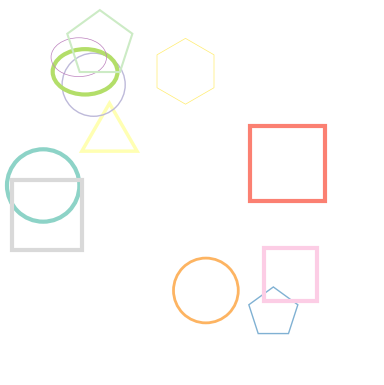[{"shape": "circle", "thickness": 3, "radius": 0.47, "center": [0.112, 0.518]}, {"shape": "triangle", "thickness": 2.5, "radius": 0.41, "center": [0.284, 0.649]}, {"shape": "circle", "thickness": 1, "radius": 0.41, "center": [0.243, 0.78]}, {"shape": "square", "thickness": 3, "radius": 0.49, "center": [0.746, 0.575]}, {"shape": "pentagon", "thickness": 1, "radius": 0.33, "center": [0.71, 0.188]}, {"shape": "circle", "thickness": 2, "radius": 0.42, "center": [0.535, 0.246]}, {"shape": "oval", "thickness": 3, "radius": 0.42, "center": [0.221, 0.813]}, {"shape": "square", "thickness": 3, "radius": 0.34, "center": [0.755, 0.287]}, {"shape": "square", "thickness": 3, "radius": 0.46, "center": [0.122, 0.441]}, {"shape": "oval", "thickness": 0.5, "radius": 0.36, "center": [0.205, 0.851]}, {"shape": "pentagon", "thickness": 1.5, "radius": 0.44, "center": [0.259, 0.885]}, {"shape": "hexagon", "thickness": 0.5, "radius": 0.43, "center": [0.482, 0.815]}]